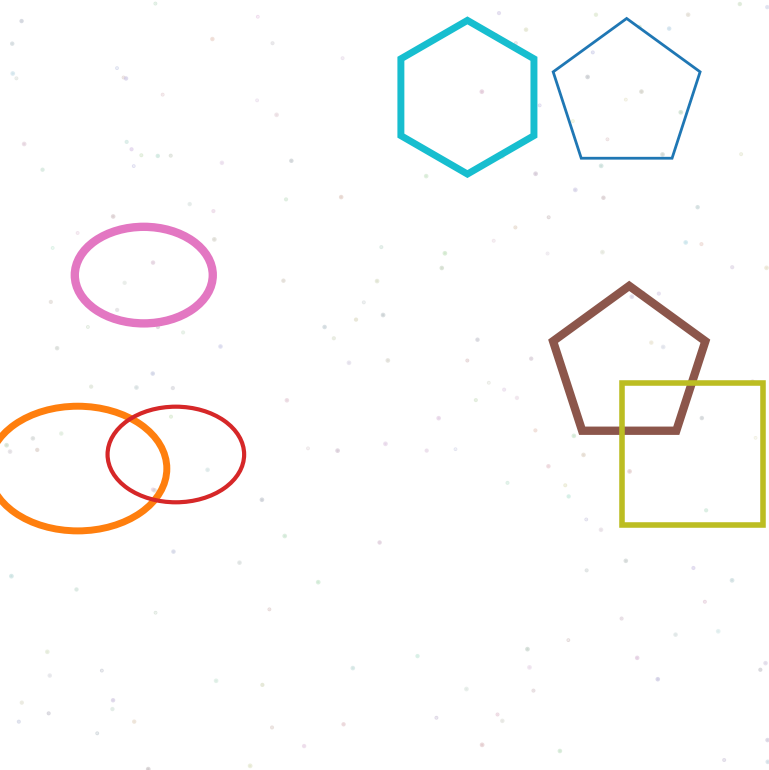[{"shape": "pentagon", "thickness": 1, "radius": 0.5, "center": [0.814, 0.876]}, {"shape": "oval", "thickness": 2.5, "radius": 0.58, "center": [0.101, 0.391]}, {"shape": "oval", "thickness": 1.5, "radius": 0.44, "center": [0.228, 0.41]}, {"shape": "pentagon", "thickness": 3, "radius": 0.52, "center": [0.817, 0.525]}, {"shape": "oval", "thickness": 3, "radius": 0.45, "center": [0.187, 0.643]}, {"shape": "square", "thickness": 2, "radius": 0.46, "center": [0.899, 0.41]}, {"shape": "hexagon", "thickness": 2.5, "radius": 0.5, "center": [0.607, 0.874]}]